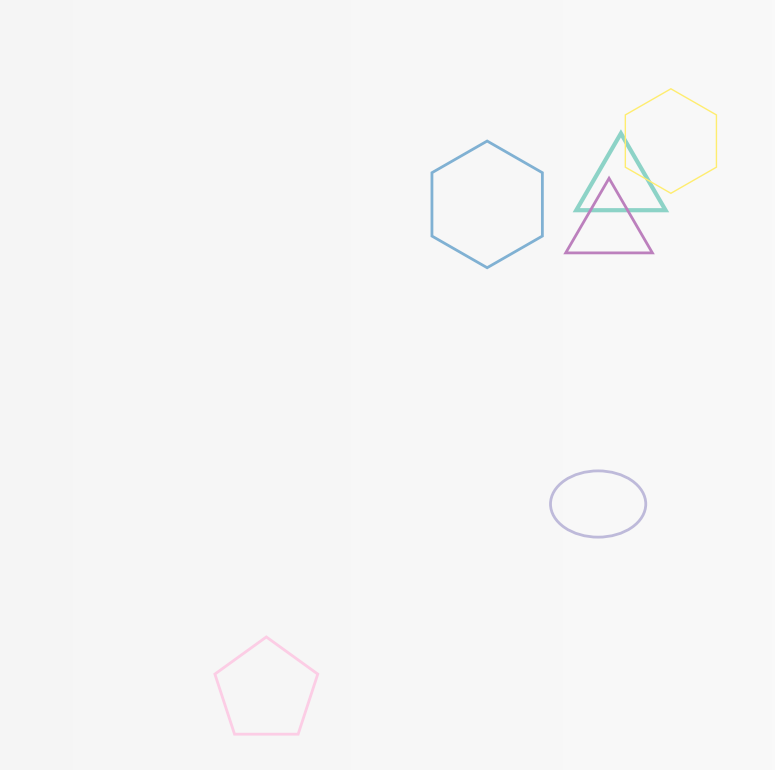[{"shape": "triangle", "thickness": 1.5, "radius": 0.33, "center": [0.801, 0.76]}, {"shape": "oval", "thickness": 1, "radius": 0.31, "center": [0.772, 0.345]}, {"shape": "hexagon", "thickness": 1, "radius": 0.41, "center": [0.629, 0.735]}, {"shape": "pentagon", "thickness": 1, "radius": 0.35, "center": [0.344, 0.103]}, {"shape": "triangle", "thickness": 1, "radius": 0.32, "center": [0.786, 0.704]}, {"shape": "hexagon", "thickness": 0.5, "radius": 0.34, "center": [0.866, 0.817]}]